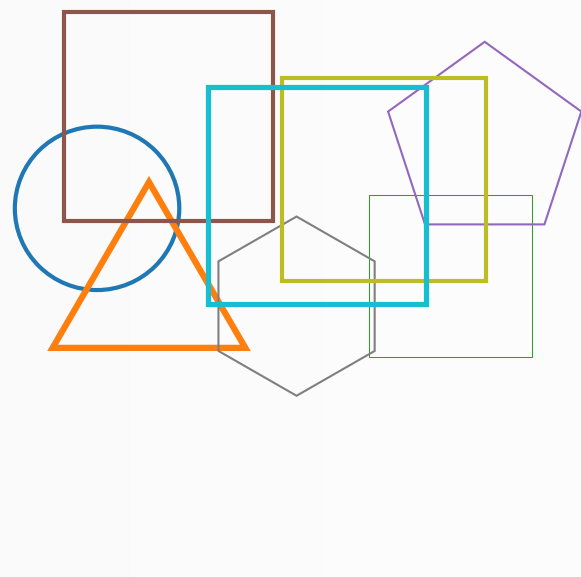[{"shape": "circle", "thickness": 2, "radius": 0.71, "center": [0.167, 0.638]}, {"shape": "triangle", "thickness": 3, "radius": 0.96, "center": [0.256, 0.492]}, {"shape": "square", "thickness": 0.5, "radius": 0.7, "center": [0.775, 0.521]}, {"shape": "pentagon", "thickness": 1, "radius": 0.87, "center": [0.834, 0.752]}, {"shape": "square", "thickness": 2, "radius": 0.9, "center": [0.29, 0.797]}, {"shape": "hexagon", "thickness": 1, "radius": 0.78, "center": [0.51, 0.469]}, {"shape": "square", "thickness": 2, "radius": 0.88, "center": [0.661, 0.689]}, {"shape": "square", "thickness": 2.5, "radius": 0.94, "center": [0.545, 0.661]}]